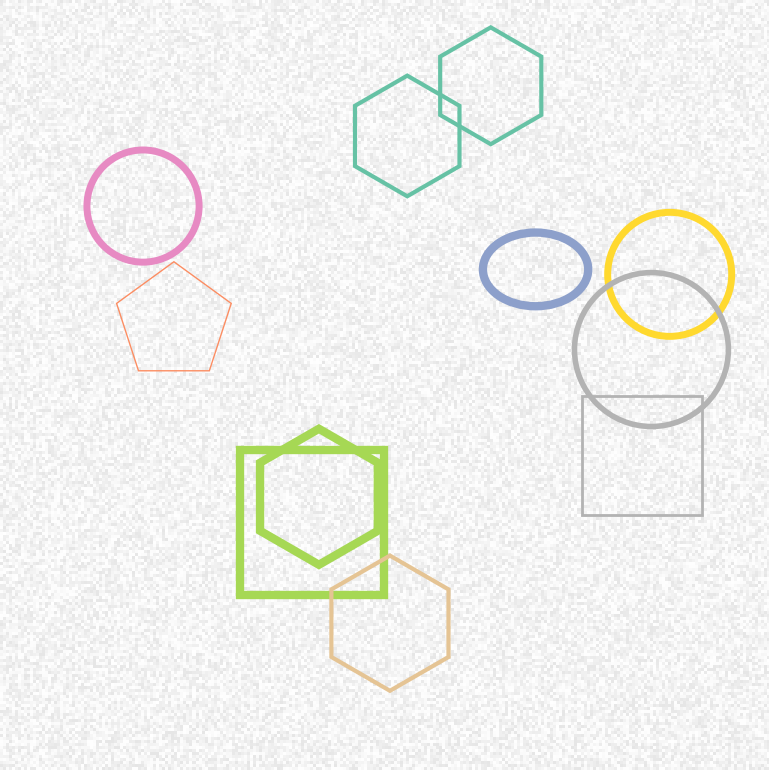[{"shape": "hexagon", "thickness": 1.5, "radius": 0.39, "center": [0.529, 0.823]}, {"shape": "hexagon", "thickness": 1.5, "radius": 0.38, "center": [0.637, 0.889]}, {"shape": "pentagon", "thickness": 0.5, "radius": 0.39, "center": [0.226, 0.582]}, {"shape": "oval", "thickness": 3, "radius": 0.34, "center": [0.696, 0.65]}, {"shape": "circle", "thickness": 2.5, "radius": 0.36, "center": [0.186, 0.732]}, {"shape": "hexagon", "thickness": 3, "radius": 0.44, "center": [0.414, 0.355]}, {"shape": "square", "thickness": 3, "radius": 0.47, "center": [0.405, 0.322]}, {"shape": "circle", "thickness": 2.5, "radius": 0.4, "center": [0.87, 0.644]}, {"shape": "hexagon", "thickness": 1.5, "radius": 0.44, "center": [0.506, 0.191]}, {"shape": "square", "thickness": 1, "radius": 0.39, "center": [0.834, 0.408]}, {"shape": "circle", "thickness": 2, "radius": 0.5, "center": [0.846, 0.546]}]